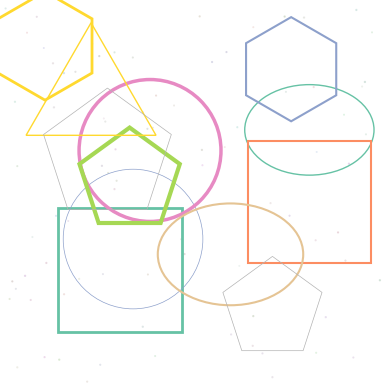[{"shape": "square", "thickness": 2, "radius": 0.8, "center": [0.311, 0.299]}, {"shape": "oval", "thickness": 1, "radius": 0.84, "center": [0.804, 0.663]}, {"shape": "square", "thickness": 1.5, "radius": 0.8, "center": [0.804, 0.475]}, {"shape": "circle", "thickness": 0.5, "radius": 0.91, "center": [0.346, 0.379]}, {"shape": "hexagon", "thickness": 1.5, "radius": 0.68, "center": [0.756, 0.82]}, {"shape": "circle", "thickness": 2.5, "radius": 0.92, "center": [0.39, 0.609]}, {"shape": "pentagon", "thickness": 3, "radius": 0.68, "center": [0.337, 0.532]}, {"shape": "hexagon", "thickness": 2, "radius": 0.7, "center": [0.117, 0.881]}, {"shape": "triangle", "thickness": 1, "radius": 0.97, "center": [0.236, 0.746]}, {"shape": "oval", "thickness": 1.5, "radius": 0.94, "center": [0.599, 0.339]}, {"shape": "pentagon", "thickness": 0.5, "radius": 0.68, "center": [0.708, 0.199]}, {"shape": "pentagon", "thickness": 0.5, "radius": 0.87, "center": [0.279, 0.597]}]